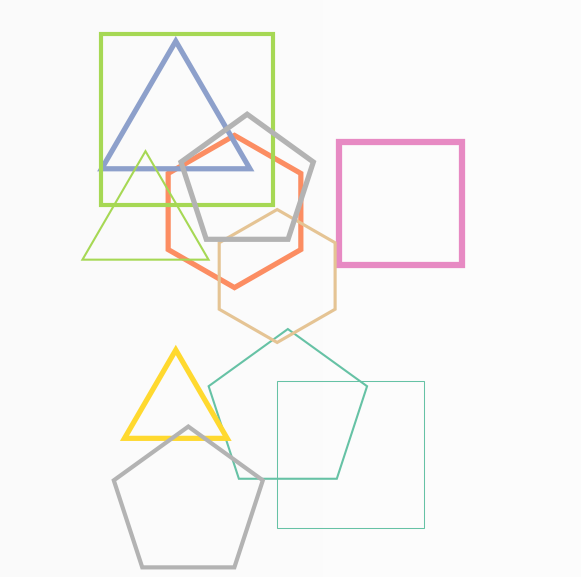[{"shape": "square", "thickness": 0.5, "radius": 0.63, "center": [0.603, 0.212]}, {"shape": "pentagon", "thickness": 1, "radius": 0.72, "center": [0.495, 0.286]}, {"shape": "hexagon", "thickness": 2.5, "radius": 0.66, "center": [0.403, 0.633]}, {"shape": "triangle", "thickness": 2.5, "radius": 0.74, "center": [0.302, 0.781]}, {"shape": "square", "thickness": 3, "radius": 0.53, "center": [0.689, 0.647]}, {"shape": "square", "thickness": 2, "radius": 0.74, "center": [0.322, 0.791]}, {"shape": "triangle", "thickness": 1, "radius": 0.63, "center": [0.25, 0.612]}, {"shape": "triangle", "thickness": 2.5, "radius": 0.51, "center": [0.302, 0.291]}, {"shape": "hexagon", "thickness": 1.5, "radius": 0.58, "center": [0.477, 0.521]}, {"shape": "pentagon", "thickness": 2, "radius": 0.67, "center": [0.324, 0.126]}, {"shape": "pentagon", "thickness": 2.5, "radius": 0.6, "center": [0.425, 0.682]}]